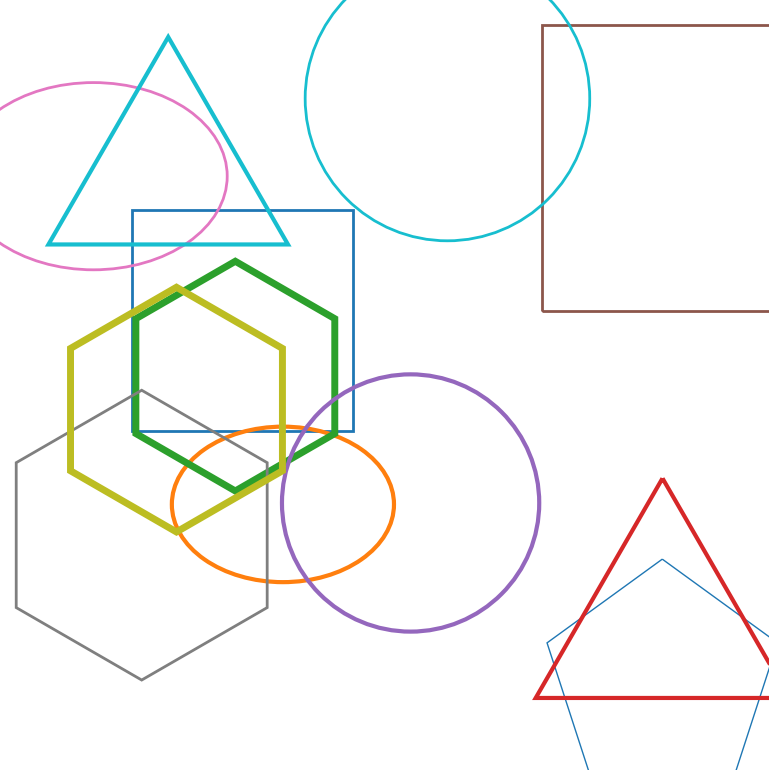[{"shape": "pentagon", "thickness": 0.5, "radius": 0.79, "center": [0.86, 0.116]}, {"shape": "square", "thickness": 1, "radius": 0.72, "center": [0.315, 0.584]}, {"shape": "oval", "thickness": 1.5, "radius": 0.72, "center": [0.367, 0.345]}, {"shape": "hexagon", "thickness": 2.5, "radius": 0.75, "center": [0.306, 0.512]}, {"shape": "triangle", "thickness": 1.5, "radius": 0.95, "center": [0.86, 0.189]}, {"shape": "circle", "thickness": 1.5, "radius": 0.84, "center": [0.533, 0.347]}, {"shape": "square", "thickness": 1, "radius": 0.93, "center": [0.889, 0.782]}, {"shape": "oval", "thickness": 1, "radius": 0.87, "center": [0.121, 0.771]}, {"shape": "hexagon", "thickness": 1, "radius": 0.94, "center": [0.184, 0.305]}, {"shape": "hexagon", "thickness": 2.5, "radius": 0.79, "center": [0.229, 0.468]}, {"shape": "triangle", "thickness": 1.5, "radius": 0.9, "center": [0.218, 0.772]}, {"shape": "circle", "thickness": 1, "radius": 0.92, "center": [0.581, 0.872]}]